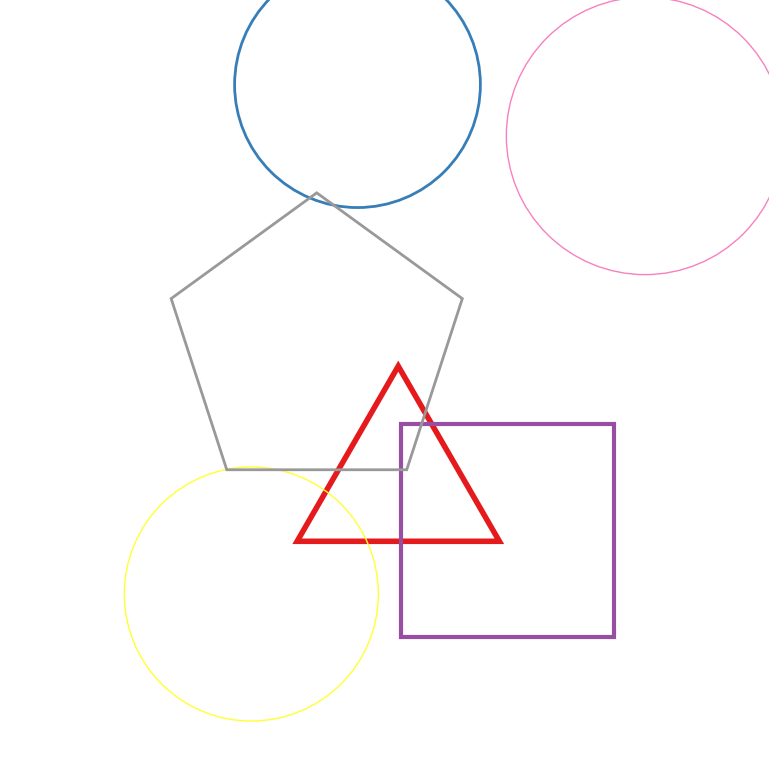[{"shape": "triangle", "thickness": 2, "radius": 0.76, "center": [0.517, 0.373]}, {"shape": "circle", "thickness": 1, "radius": 0.8, "center": [0.464, 0.89]}, {"shape": "square", "thickness": 1.5, "radius": 0.69, "center": [0.659, 0.311]}, {"shape": "circle", "thickness": 0.5, "radius": 0.82, "center": [0.326, 0.229]}, {"shape": "circle", "thickness": 0.5, "radius": 0.9, "center": [0.838, 0.824]}, {"shape": "pentagon", "thickness": 1, "radius": 0.99, "center": [0.411, 0.551]}]